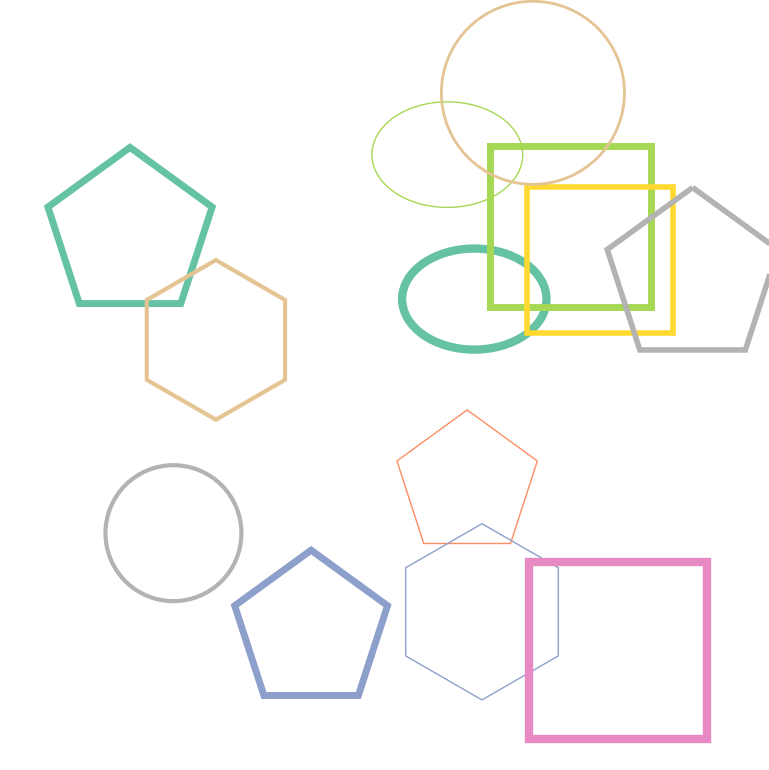[{"shape": "oval", "thickness": 3, "radius": 0.47, "center": [0.616, 0.612]}, {"shape": "pentagon", "thickness": 2.5, "radius": 0.56, "center": [0.169, 0.696]}, {"shape": "pentagon", "thickness": 0.5, "radius": 0.48, "center": [0.607, 0.372]}, {"shape": "hexagon", "thickness": 0.5, "radius": 0.57, "center": [0.626, 0.205]}, {"shape": "pentagon", "thickness": 2.5, "radius": 0.52, "center": [0.404, 0.181]}, {"shape": "square", "thickness": 3, "radius": 0.58, "center": [0.803, 0.155]}, {"shape": "square", "thickness": 2.5, "radius": 0.52, "center": [0.741, 0.706]}, {"shape": "oval", "thickness": 0.5, "radius": 0.49, "center": [0.581, 0.799]}, {"shape": "square", "thickness": 2, "radius": 0.47, "center": [0.779, 0.662]}, {"shape": "circle", "thickness": 1, "radius": 0.59, "center": [0.692, 0.879]}, {"shape": "hexagon", "thickness": 1.5, "radius": 0.52, "center": [0.28, 0.559]}, {"shape": "pentagon", "thickness": 2, "radius": 0.58, "center": [0.899, 0.64]}, {"shape": "circle", "thickness": 1.5, "radius": 0.44, "center": [0.225, 0.308]}]